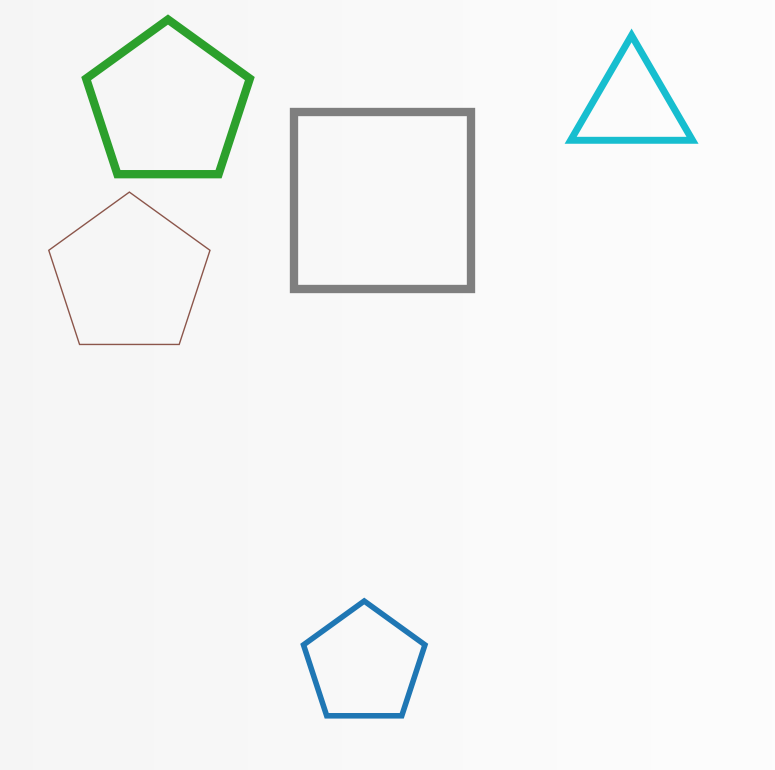[{"shape": "pentagon", "thickness": 2, "radius": 0.41, "center": [0.47, 0.137]}, {"shape": "pentagon", "thickness": 3, "radius": 0.56, "center": [0.217, 0.864]}, {"shape": "pentagon", "thickness": 0.5, "radius": 0.55, "center": [0.167, 0.641]}, {"shape": "square", "thickness": 3, "radius": 0.57, "center": [0.494, 0.74]}, {"shape": "triangle", "thickness": 2.5, "radius": 0.45, "center": [0.815, 0.863]}]